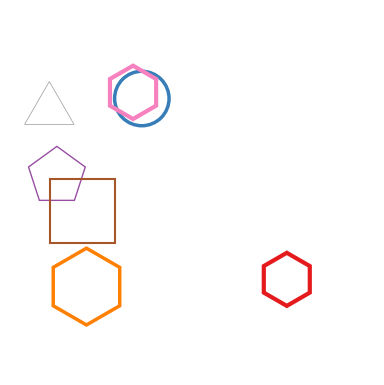[{"shape": "hexagon", "thickness": 3, "radius": 0.34, "center": [0.745, 0.274]}, {"shape": "circle", "thickness": 2.5, "radius": 0.35, "center": [0.368, 0.744]}, {"shape": "pentagon", "thickness": 1, "radius": 0.39, "center": [0.148, 0.542]}, {"shape": "hexagon", "thickness": 2.5, "radius": 0.5, "center": [0.225, 0.256]}, {"shape": "square", "thickness": 1.5, "radius": 0.42, "center": [0.214, 0.452]}, {"shape": "hexagon", "thickness": 3, "radius": 0.35, "center": [0.346, 0.76]}, {"shape": "triangle", "thickness": 0.5, "radius": 0.37, "center": [0.128, 0.714]}]